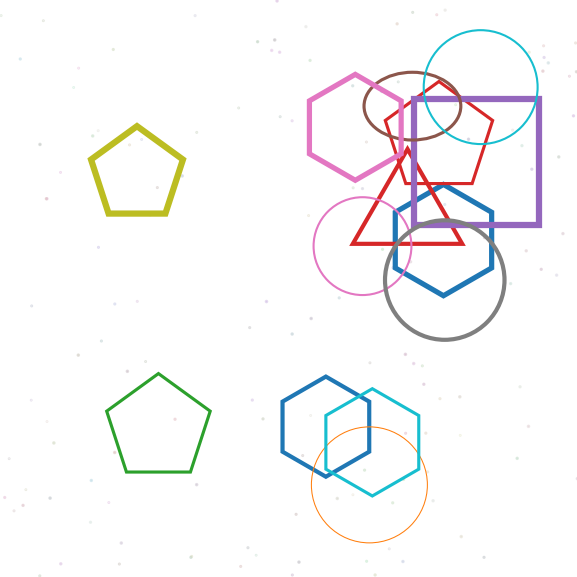[{"shape": "hexagon", "thickness": 2.5, "radius": 0.48, "center": [0.768, 0.583]}, {"shape": "hexagon", "thickness": 2, "radius": 0.43, "center": [0.564, 0.26]}, {"shape": "circle", "thickness": 0.5, "radius": 0.5, "center": [0.64, 0.16]}, {"shape": "pentagon", "thickness": 1.5, "radius": 0.47, "center": [0.274, 0.258]}, {"shape": "triangle", "thickness": 2, "radius": 0.55, "center": [0.706, 0.632]}, {"shape": "pentagon", "thickness": 1.5, "radius": 0.49, "center": [0.76, 0.76]}, {"shape": "square", "thickness": 3, "radius": 0.54, "center": [0.826, 0.718]}, {"shape": "oval", "thickness": 1.5, "radius": 0.42, "center": [0.714, 0.815]}, {"shape": "circle", "thickness": 1, "radius": 0.42, "center": [0.628, 0.573]}, {"shape": "hexagon", "thickness": 2.5, "radius": 0.46, "center": [0.615, 0.779]}, {"shape": "circle", "thickness": 2, "radius": 0.52, "center": [0.77, 0.514]}, {"shape": "pentagon", "thickness": 3, "radius": 0.42, "center": [0.237, 0.697]}, {"shape": "circle", "thickness": 1, "radius": 0.49, "center": [0.832, 0.848]}, {"shape": "hexagon", "thickness": 1.5, "radius": 0.46, "center": [0.645, 0.233]}]